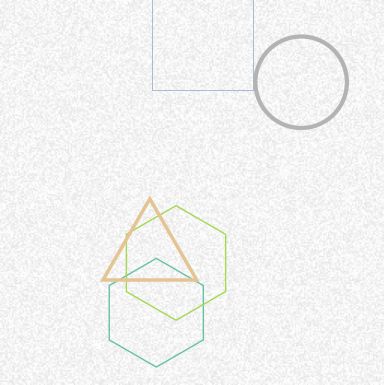[{"shape": "hexagon", "thickness": 1, "radius": 0.71, "center": [0.406, 0.188]}, {"shape": "square", "thickness": 0.5, "radius": 0.66, "center": [0.525, 0.899]}, {"shape": "hexagon", "thickness": 1, "radius": 0.74, "center": [0.457, 0.317]}, {"shape": "triangle", "thickness": 2.5, "radius": 0.7, "center": [0.389, 0.343]}, {"shape": "circle", "thickness": 3, "radius": 0.59, "center": [0.782, 0.786]}]